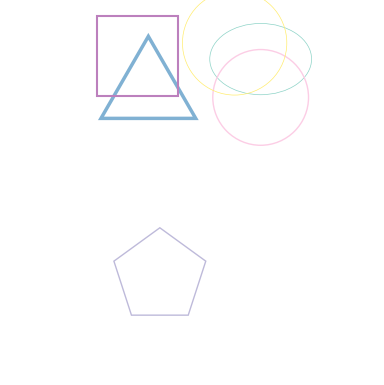[{"shape": "oval", "thickness": 0.5, "radius": 0.66, "center": [0.677, 0.847]}, {"shape": "pentagon", "thickness": 1, "radius": 0.63, "center": [0.415, 0.283]}, {"shape": "triangle", "thickness": 2.5, "radius": 0.71, "center": [0.385, 0.764]}, {"shape": "circle", "thickness": 1, "radius": 0.62, "center": [0.677, 0.747]}, {"shape": "square", "thickness": 1.5, "radius": 0.52, "center": [0.357, 0.855]}, {"shape": "circle", "thickness": 0.5, "radius": 0.68, "center": [0.609, 0.889]}]